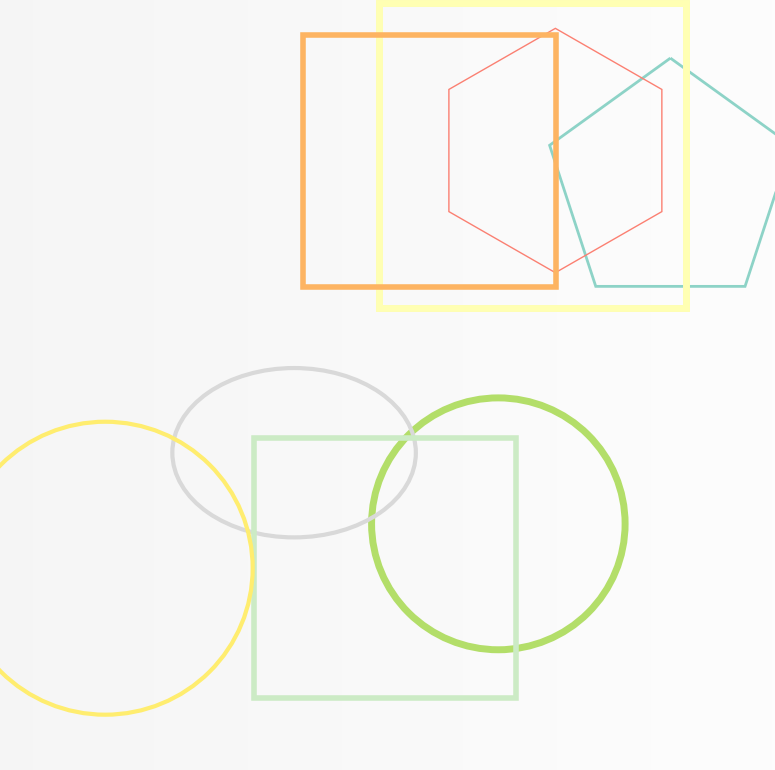[{"shape": "pentagon", "thickness": 1, "radius": 0.82, "center": [0.865, 0.761]}, {"shape": "square", "thickness": 2.5, "radius": 0.99, "center": [0.687, 0.798]}, {"shape": "hexagon", "thickness": 0.5, "radius": 0.79, "center": [0.717, 0.805]}, {"shape": "square", "thickness": 2, "radius": 0.82, "center": [0.554, 0.791]}, {"shape": "circle", "thickness": 2.5, "radius": 0.82, "center": [0.643, 0.32]}, {"shape": "oval", "thickness": 1.5, "radius": 0.79, "center": [0.379, 0.412]}, {"shape": "square", "thickness": 2, "radius": 0.84, "center": [0.496, 0.263]}, {"shape": "circle", "thickness": 1.5, "radius": 0.95, "center": [0.136, 0.262]}]